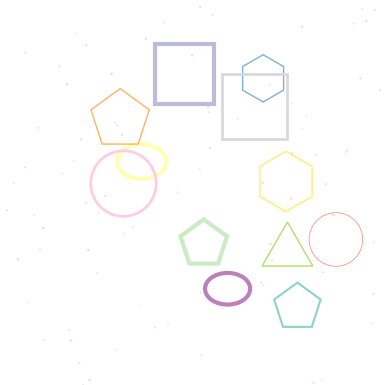[{"shape": "pentagon", "thickness": 1.5, "radius": 0.32, "center": [0.772, 0.202]}, {"shape": "oval", "thickness": 3, "radius": 0.32, "center": [0.368, 0.58]}, {"shape": "square", "thickness": 3, "radius": 0.39, "center": [0.479, 0.808]}, {"shape": "circle", "thickness": 0.5, "radius": 0.35, "center": [0.873, 0.378]}, {"shape": "hexagon", "thickness": 1, "radius": 0.31, "center": [0.683, 0.797]}, {"shape": "pentagon", "thickness": 1, "radius": 0.4, "center": [0.312, 0.69]}, {"shape": "triangle", "thickness": 1, "radius": 0.38, "center": [0.747, 0.347]}, {"shape": "circle", "thickness": 2, "radius": 0.43, "center": [0.321, 0.523]}, {"shape": "square", "thickness": 2, "radius": 0.42, "center": [0.661, 0.723]}, {"shape": "oval", "thickness": 3, "radius": 0.29, "center": [0.591, 0.25]}, {"shape": "pentagon", "thickness": 3, "radius": 0.32, "center": [0.529, 0.367]}, {"shape": "hexagon", "thickness": 1, "radius": 0.39, "center": [0.743, 0.529]}]